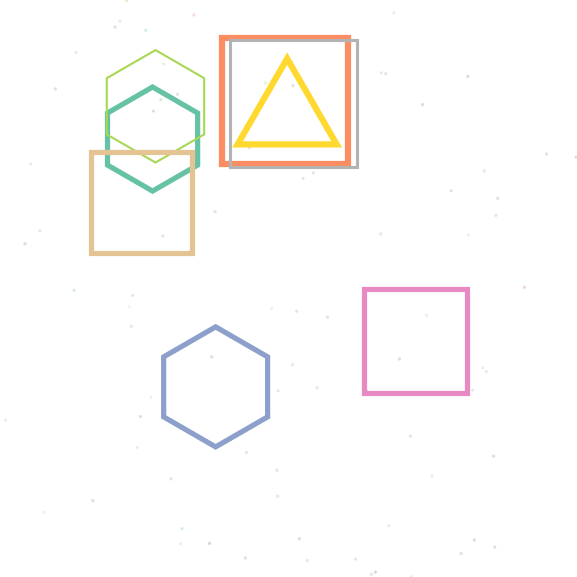[{"shape": "hexagon", "thickness": 2.5, "radius": 0.45, "center": [0.264, 0.758]}, {"shape": "square", "thickness": 3, "radius": 0.55, "center": [0.493, 0.824]}, {"shape": "hexagon", "thickness": 2.5, "radius": 0.52, "center": [0.373, 0.329]}, {"shape": "square", "thickness": 2.5, "radius": 0.45, "center": [0.719, 0.408]}, {"shape": "hexagon", "thickness": 1, "radius": 0.49, "center": [0.269, 0.815]}, {"shape": "triangle", "thickness": 3, "radius": 0.5, "center": [0.497, 0.799]}, {"shape": "square", "thickness": 2.5, "radius": 0.44, "center": [0.245, 0.649]}, {"shape": "square", "thickness": 1.5, "radius": 0.55, "center": [0.509, 0.82]}]